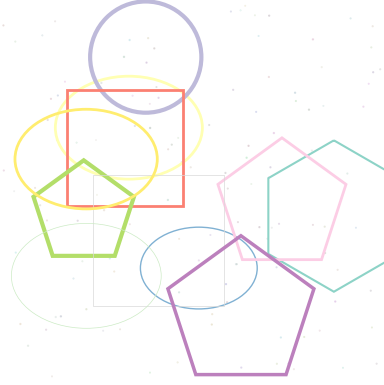[{"shape": "hexagon", "thickness": 1.5, "radius": 0.98, "center": [0.867, 0.439]}, {"shape": "oval", "thickness": 2, "radius": 0.95, "center": [0.335, 0.668]}, {"shape": "circle", "thickness": 3, "radius": 0.72, "center": [0.379, 0.852]}, {"shape": "square", "thickness": 2, "radius": 0.75, "center": [0.325, 0.615]}, {"shape": "oval", "thickness": 1, "radius": 0.76, "center": [0.516, 0.304]}, {"shape": "pentagon", "thickness": 3, "radius": 0.69, "center": [0.217, 0.446]}, {"shape": "pentagon", "thickness": 2, "radius": 0.87, "center": [0.732, 0.467]}, {"shape": "square", "thickness": 0.5, "radius": 0.86, "center": [0.412, 0.375]}, {"shape": "pentagon", "thickness": 2.5, "radius": 1.0, "center": [0.626, 0.188]}, {"shape": "oval", "thickness": 0.5, "radius": 0.97, "center": [0.224, 0.283]}, {"shape": "oval", "thickness": 2, "radius": 0.92, "center": [0.224, 0.587]}]